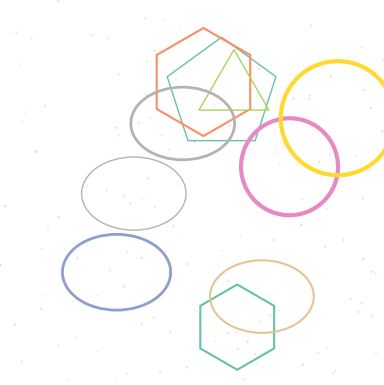[{"shape": "pentagon", "thickness": 1, "radius": 0.74, "center": [0.575, 0.755]}, {"shape": "hexagon", "thickness": 1.5, "radius": 0.55, "center": [0.616, 0.15]}, {"shape": "hexagon", "thickness": 1.5, "radius": 0.7, "center": [0.528, 0.787]}, {"shape": "oval", "thickness": 2, "radius": 0.7, "center": [0.303, 0.293]}, {"shape": "circle", "thickness": 3, "radius": 0.63, "center": [0.752, 0.567]}, {"shape": "triangle", "thickness": 1, "radius": 0.52, "center": [0.608, 0.766]}, {"shape": "circle", "thickness": 3, "radius": 0.74, "center": [0.877, 0.693]}, {"shape": "oval", "thickness": 1.5, "radius": 0.67, "center": [0.68, 0.23]}, {"shape": "oval", "thickness": 1, "radius": 0.68, "center": [0.348, 0.497]}, {"shape": "oval", "thickness": 2, "radius": 0.67, "center": [0.475, 0.679]}]